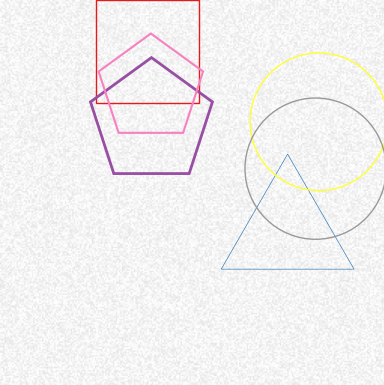[{"shape": "square", "thickness": 1, "radius": 0.67, "center": [0.383, 0.866]}, {"shape": "triangle", "thickness": 0.5, "radius": 1.0, "center": [0.747, 0.4]}, {"shape": "pentagon", "thickness": 2, "radius": 0.83, "center": [0.393, 0.684]}, {"shape": "circle", "thickness": 1, "radius": 0.89, "center": [0.828, 0.684]}, {"shape": "pentagon", "thickness": 1.5, "radius": 0.71, "center": [0.392, 0.77]}, {"shape": "circle", "thickness": 1, "radius": 0.92, "center": [0.82, 0.562]}]